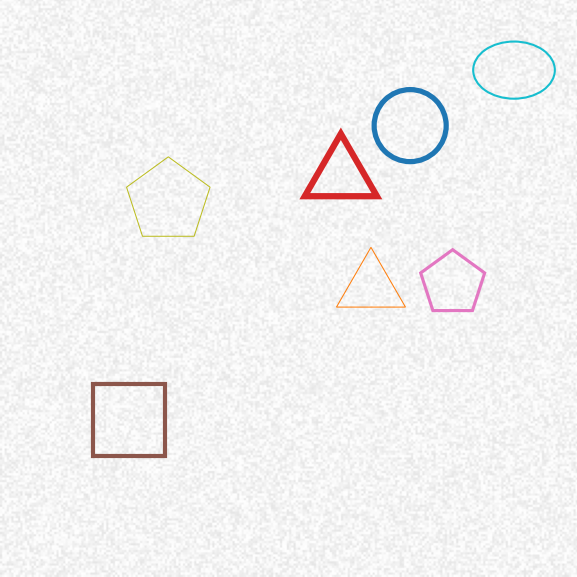[{"shape": "circle", "thickness": 2.5, "radius": 0.31, "center": [0.71, 0.782]}, {"shape": "triangle", "thickness": 0.5, "radius": 0.35, "center": [0.642, 0.502]}, {"shape": "triangle", "thickness": 3, "radius": 0.36, "center": [0.59, 0.695]}, {"shape": "square", "thickness": 2, "radius": 0.31, "center": [0.223, 0.273]}, {"shape": "pentagon", "thickness": 1.5, "radius": 0.29, "center": [0.784, 0.508]}, {"shape": "pentagon", "thickness": 0.5, "radius": 0.38, "center": [0.291, 0.652]}, {"shape": "oval", "thickness": 1, "radius": 0.35, "center": [0.89, 0.878]}]